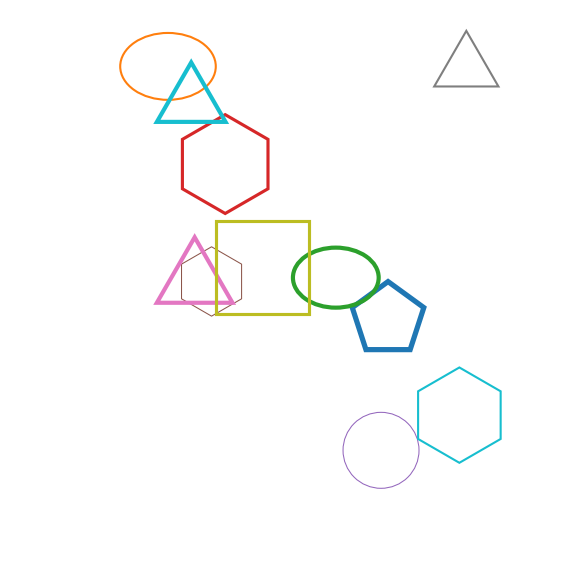[{"shape": "pentagon", "thickness": 2.5, "radius": 0.33, "center": [0.672, 0.446]}, {"shape": "oval", "thickness": 1, "radius": 0.41, "center": [0.291, 0.884]}, {"shape": "oval", "thickness": 2, "radius": 0.37, "center": [0.581, 0.518]}, {"shape": "hexagon", "thickness": 1.5, "radius": 0.43, "center": [0.39, 0.715]}, {"shape": "circle", "thickness": 0.5, "radius": 0.33, "center": [0.66, 0.219]}, {"shape": "hexagon", "thickness": 0.5, "radius": 0.3, "center": [0.366, 0.512]}, {"shape": "triangle", "thickness": 2, "radius": 0.38, "center": [0.337, 0.513]}, {"shape": "triangle", "thickness": 1, "radius": 0.32, "center": [0.807, 0.881]}, {"shape": "square", "thickness": 1.5, "radius": 0.4, "center": [0.454, 0.536]}, {"shape": "triangle", "thickness": 2, "radius": 0.34, "center": [0.331, 0.822]}, {"shape": "hexagon", "thickness": 1, "radius": 0.41, "center": [0.795, 0.28]}]